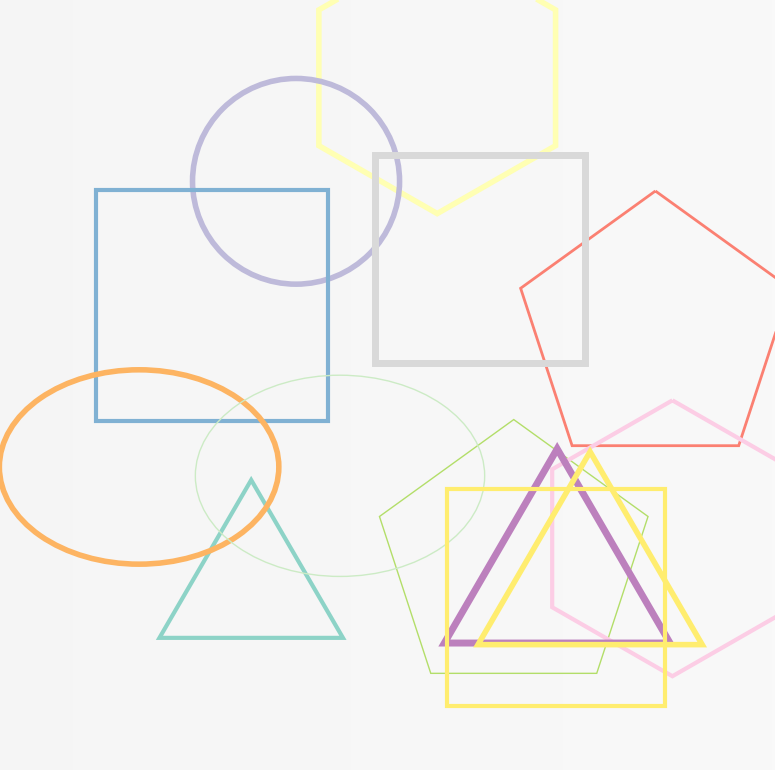[{"shape": "triangle", "thickness": 1.5, "radius": 0.68, "center": [0.324, 0.24]}, {"shape": "hexagon", "thickness": 2, "radius": 0.88, "center": [0.564, 0.899]}, {"shape": "circle", "thickness": 2, "radius": 0.67, "center": [0.382, 0.765]}, {"shape": "pentagon", "thickness": 1, "radius": 0.91, "center": [0.846, 0.569]}, {"shape": "square", "thickness": 1.5, "radius": 0.75, "center": [0.273, 0.603]}, {"shape": "oval", "thickness": 2, "radius": 0.9, "center": [0.179, 0.394]}, {"shape": "pentagon", "thickness": 0.5, "radius": 0.91, "center": [0.663, 0.273]}, {"shape": "hexagon", "thickness": 1.5, "radius": 0.9, "center": [0.868, 0.301]}, {"shape": "square", "thickness": 2.5, "radius": 0.68, "center": [0.62, 0.664]}, {"shape": "triangle", "thickness": 2.5, "radius": 0.84, "center": [0.719, 0.249]}, {"shape": "oval", "thickness": 0.5, "radius": 0.93, "center": [0.439, 0.382]}, {"shape": "square", "thickness": 1.5, "radius": 0.7, "center": [0.717, 0.224]}, {"shape": "triangle", "thickness": 2, "radius": 0.84, "center": [0.761, 0.246]}]